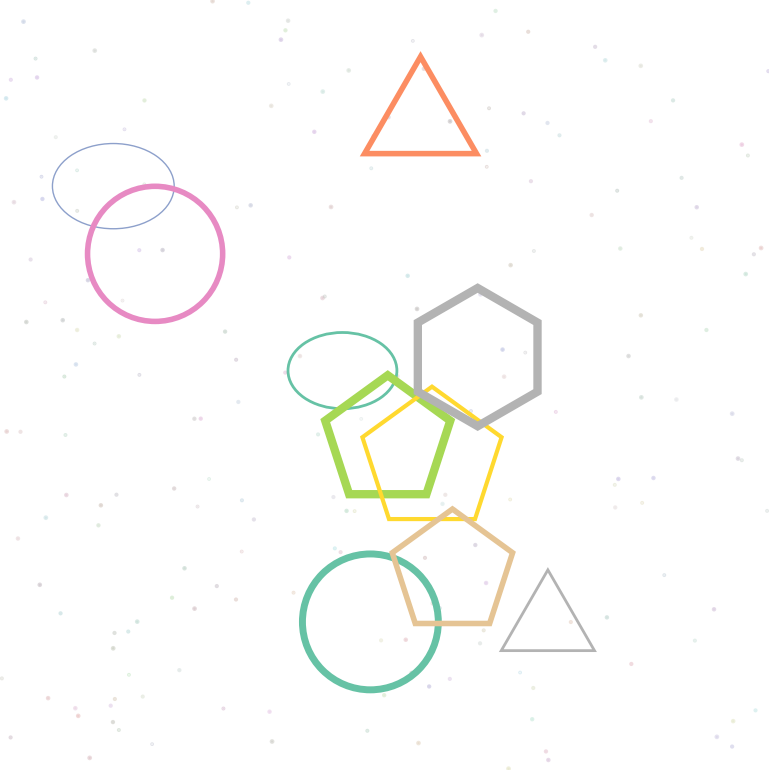[{"shape": "oval", "thickness": 1, "radius": 0.35, "center": [0.445, 0.519]}, {"shape": "circle", "thickness": 2.5, "radius": 0.44, "center": [0.481, 0.192]}, {"shape": "triangle", "thickness": 2, "radius": 0.42, "center": [0.546, 0.842]}, {"shape": "oval", "thickness": 0.5, "radius": 0.4, "center": [0.147, 0.758]}, {"shape": "circle", "thickness": 2, "radius": 0.44, "center": [0.201, 0.67]}, {"shape": "pentagon", "thickness": 3, "radius": 0.43, "center": [0.504, 0.427]}, {"shape": "pentagon", "thickness": 1.5, "radius": 0.48, "center": [0.561, 0.403]}, {"shape": "pentagon", "thickness": 2, "radius": 0.41, "center": [0.588, 0.257]}, {"shape": "triangle", "thickness": 1, "radius": 0.35, "center": [0.712, 0.19]}, {"shape": "hexagon", "thickness": 3, "radius": 0.45, "center": [0.62, 0.536]}]